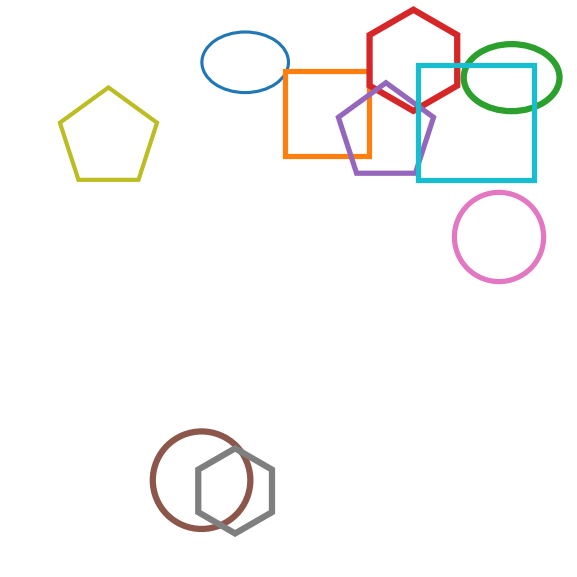[{"shape": "oval", "thickness": 1.5, "radius": 0.37, "center": [0.425, 0.891]}, {"shape": "square", "thickness": 2.5, "radius": 0.37, "center": [0.567, 0.803]}, {"shape": "oval", "thickness": 3, "radius": 0.41, "center": [0.886, 0.865]}, {"shape": "hexagon", "thickness": 3, "radius": 0.44, "center": [0.716, 0.895]}, {"shape": "pentagon", "thickness": 2.5, "radius": 0.43, "center": [0.668, 0.769]}, {"shape": "circle", "thickness": 3, "radius": 0.42, "center": [0.349, 0.168]}, {"shape": "circle", "thickness": 2.5, "radius": 0.39, "center": [0.864, 0.589]}, {"shape": "hexagon", "thickness": 3, "radius": 0.37, "center": [0.407, 0.149]}, {"shape": "pentagon", "thickness": 2, "radius": 0.44, "center": [0.188, 0.759]}, {"shape": "square", "thickness": 2.5, "radius": 0.5, "center": [0.824, 0.787]}]